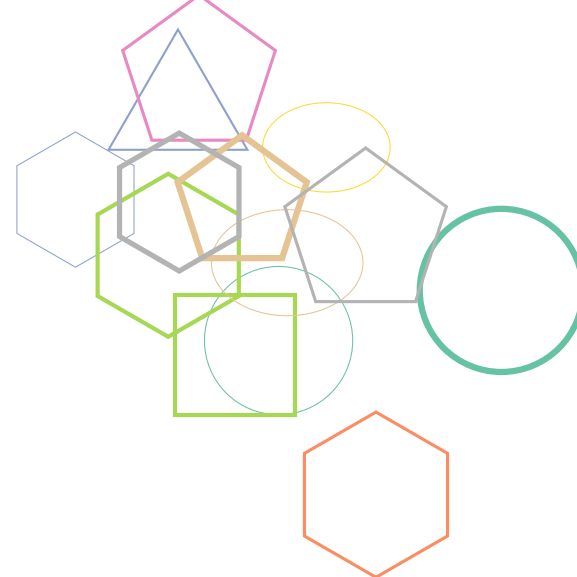[{"shape": "circle", "thickness": 0.5, "radius": 0.64, "center": [0.482, 0.409]}, {"shape": "circle", "thickness": 3, "radius": 0.71, "center": [0.868, 0.496]}, {"shape": "hexagon", "thickness": 1.5, "radius": 0.72, "center": [0.651, 0.143]}, {"shape": "triangle", "thickness": 1, "radius": 0.69, "center": [0.308, 0.809]}, {"shape": "hexagon", "thickness": 0.5, "radius": 0.59, "center": [0.131, 0.654]}, {"shape": "pentagon", "thickness": 1.5, "radius": 0.69, "center": [0.345, 0.869]}, {"shape": "hexagon", "thickness": 2, "radius": 0.71, "center": [0.291, 0.557]}, {"shape": "square", "thickness": 2, "radius": 0.52, "center": [0.407, 0.384]}, {"shape": "oval", "thickness": 0.5, "radius": 0.55, "center": [0.565, 0.744]}, {"shape": "pentagon", "thickness": 3, "radius": 0.59, "center": [0.419, 0.647]}, {"shape": "oval", "thickness": 0.5, "radius": 0.66, "center": [0.497, 0.544]}, {"shape": "hexagon", "thickness": 2.5, "radius": 0.6, "center": [0.31, 0.649]}, {"shape": "pentagon", "thickness": 1.5, "radius": 0.74, "center": [0.633, 0.596]}]